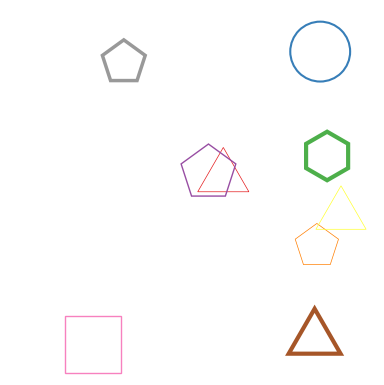[{"shape": "triangle", "thickness": 0.5, "radius": 0.38, "center": [0.58, 0.54]}, {"shape": "circle", "thickness": 1.5, "radius": 0.39, "center": [0.832, 0.866]}, {"shape": "hexagon", "thickness": 3, "radius": 0.32, "center": [0.85, 0.595]}, {"shape": "pentagon", "thickness": 1, "radius": 0.37, "center": [0.541, 0.551]}, {"shape": "pentagon", "thickness": 0.5, "radius": 0.3, "center": [0.823, 0.36]}, {"shape": "triangle", "thickness": 0.5, "radius": 0.38, "center": [0.886, 0.442]}, {"shape": "triangle", "thickness": 3, "radius": 0.39, "center": [0.817, 0.12]}, {"shape": "square", "thickness": 1, "radius": 0.37, "center": [0.242, 0.105]}, {"shape": "pentagon", "thickness": 2.5, "radius": 0.29, "center": [0.322, 0.838]}]